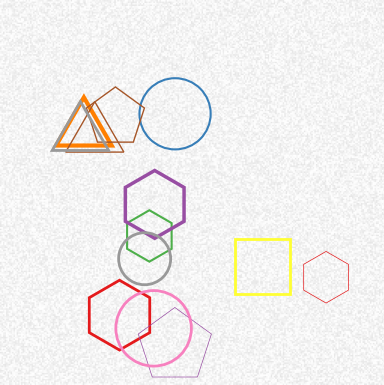[{"shape": "hexagon", "thickness": 2, "radius": 0.45, "center": [0.31, 0.181]}, {"shape": "hexagon", "thickness": 0.5, "radius": 0.34, "center": [0.847, 0.28]}, {"shape": "circle", "thickness": 1.5, "radius": 0.46, "center": [0.455, 0.704]}, {"shape": "hexagon", "thickness": 1.5, "radius": 0.33, "center": [0.388, 0.387]}, {"shape": "hexagon", "thickness": 2.5, "radius": 0.44, "center": [0.402, 0.469]}, {"shape": "pentagon", "thickness": 0.5, "radius": 0.5, "center": [0.454, 0.102]}, {"shape": "triangle", "thickness": 3, "radius": 0.42, "center": [0.218, 0.664]}, {"shape": "square", "thickness": 2, "radius": 0.36, "center": [0.683, 0.307]}, {"shape": "pentagon", "thickness": 1, "radius": 0.4, "center": [0.3, 0.695]}, {"shape": "triangle", "thickness": 1, "radius": 0.44, "center": [0.246, 0.649]}, {"shape": "circle", "thickness": 2, "radius": 0.49, "center": [0.399, 0.147]}, {"shape": "triangle", "thickness": 2, "radius": 0.42, "center": [0.209, 0.652]}, {"shape": "circle", "thickness": 2, "radius": 0.34, "center": [0.376, 0.328]}]